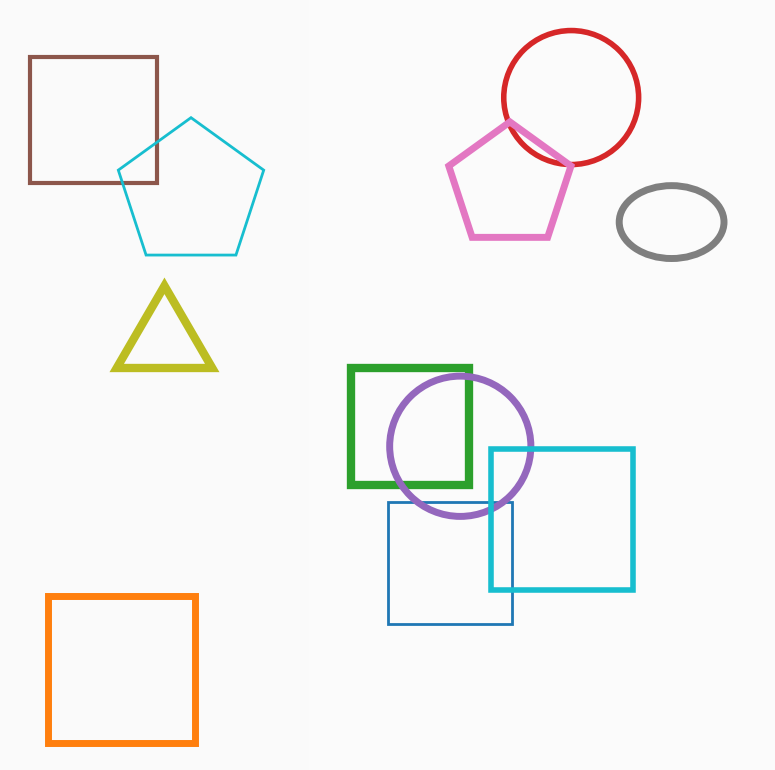[{"shape": "square", "thickness": 1, "radius": 0.4, "center": [0.581, 0.269]}, {"shape": "square", "thickness": 2.5, "radius": 0.48, "center": [0.157, 0.13]}, {"shape": "square", "thickness": 3, "radius": 0.38, "center": [0.529, 0.446]}, {"shape": "circle", "thickness": 2, "radius": 0.44, "center": [0.737, 0.873]}, {"shape": "circle", "thickness": 2.5, "radius": 0.46, "center": [0.594, 0.42]}, {"shape": "square", "thickness": 1.5, "radius": 0.41, "center": [0.12, 0.844]}, {"shape": "pentagon", "thickness": 2.5, "radius": 0.41, "center": [0.658, 0.759]}, {"shape": "oval", "thickness": 2.5, "radius": 0.34, "center": [0.867, 0.712]}, {"shape": "triangle", "thickness": 3, "radius": 0.36, "center": [0.212, 0.558]}, {"shape": "square", "thickness": 2, "radius": 0.46, "center": [0.726, 0.325]}, {"shape": "pentagon", "thickness": 1, "radius": 0.49, "center": [0.246, 0.749]}]